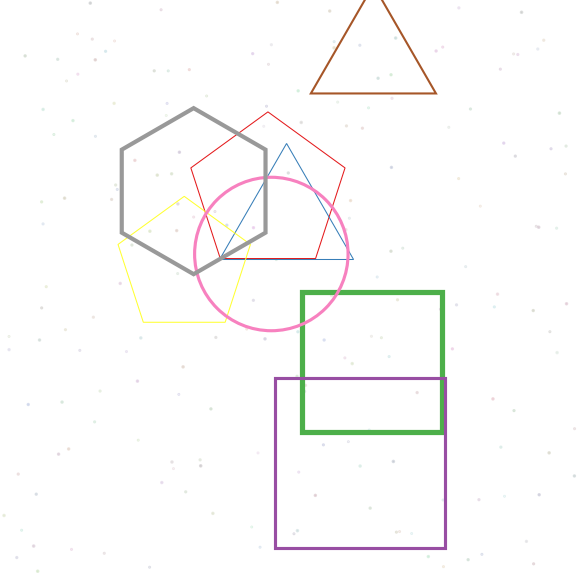[{"shape": "pentagon", "thickness": 0.5, "radius": 0.7, "center": [0.464, 0.665]}, {"shape": "triangle", "thickness": 0.5, "radius": 0.67, "center": [0.496, 0.617]}, {"shape": "square", "thickness": 2.5, "radius": 0.6, "center": [0.645, 0.372]}, {"shape": "square", "thickness": 1.5, "radius": 0.74, "center": [0.623, 0.197]}, {"shape": "pentagon", "thickness": 0.5, "radius": 0.6, "center": [0.319, 0.539]}, {"shape": "triangle", "thickness": 1, "radius": 0.63, "center": [0.647, 0.9]}, {"shape": "circle", "thickness": 1.5, "radius": 0.66, "center": [0.47, 0.559]}, {"shape": "hexagon", "thickness": 2, "radius": 0.72, "center": [0.335, 0.668]}]